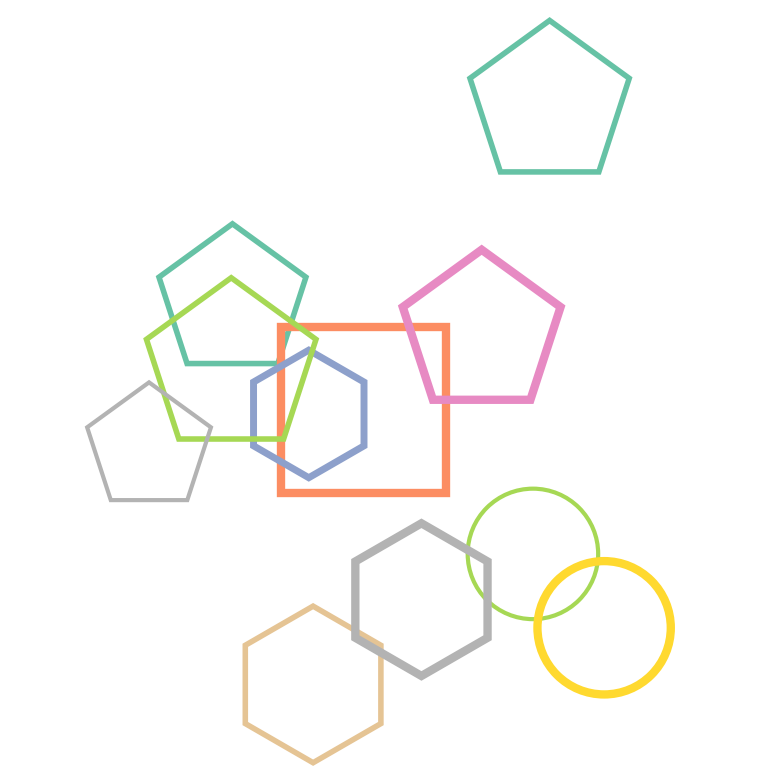[{"shape": "pentagon", "thickness": 2, "radius": 0.5, "center": [0.302, 0.609]}, {"shape": "pentagon", "thickness": 2, "radius": 0.54, "center": [0.714, 0.865]}, {"shape": "square", "thickness": 3, "radius": 0.54, "center": [0.472, 0.468]}, {"shape": "hexagon", "thickness": 2.5, "radius": 0.41, "center": [0.401, 0.462]}, {"shape": "pentagon", "thickness": 3, "radius": 0.54, "center": [0.626, 0.568]}, {"shape": "pentagon", "thickness": 2, "radius": 0.58, "center": [0.3, 0.524]}, {"shape": "circle", "thickness": 1.5, "radius": 0.42, "center": [0.692, 0.281]}, {"shape": "circle", "thickness": 3, "radius": 0.43, "center": [0.785, 0.185]}, {"shape": "hexagon", "thickness": 2, "radius": 0.51, "center": [0.407, 0.111]}, {"shape": "pentagon", "thickness": 1.5, "radius": 0.42, "center": [0.194, 0.419]}, {"shape": "hexagon", "thickness": 3, "radius": 0.5, "center": [0.547, 0.221]}]